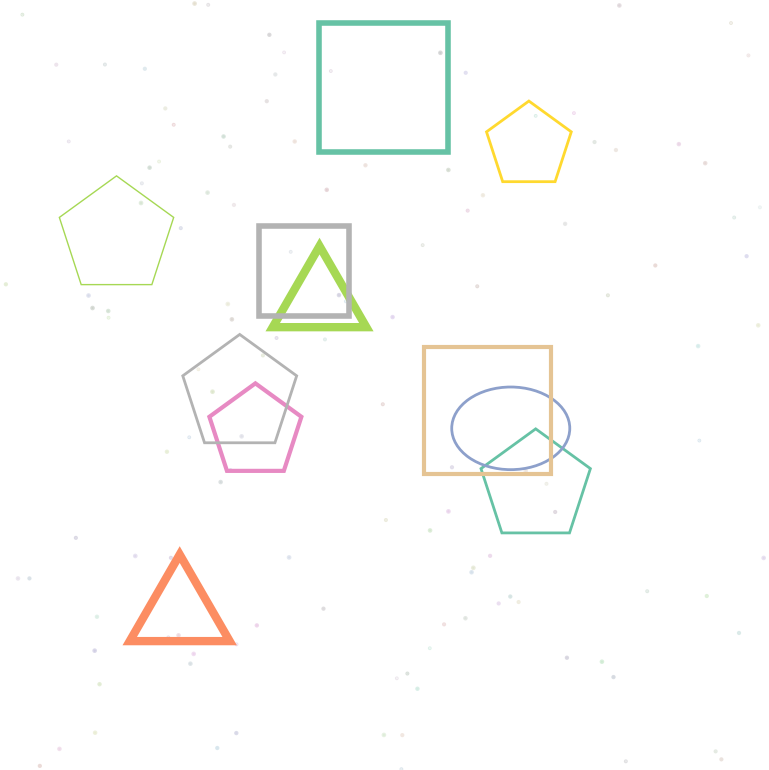[{"shape": "square", "thickness": 2, "radius": 0.42, "center": [0.499, 0.886]}, {"shape": "pentagon", "thickness": 1, "radius": 0.37, "center": [0.696, 0.368]}, {"shape": "triangle", "thickness": 3, "radius": 0.37, "center": [0.233, 0.205]}, {"shape": "oval", "thickness": 1, "radius": 0.38, "center": [0.663, 0.444]}, {"shape": "pentagon", "thickness": 1.5, "radius": 0.31, "center": [0.332, 0.439]}, {"shape": "pentagon", "thickness": 0.5, "radius": 0.39, "center": [0.151, 0.694]}, {"shape": "triangle", "thickness": 3, "radius": 0.35, "center": [0.415, 0.61]}, {"shape": "pentagon", "thickness": 1, "radius": 0.29, "center": [0.687, 0.811]}, {"shape": "square", "thickness": 1.5, "radius": 0.41, "center": [0.633, 0.467]}, {"shape": "square", "thickness": 2, "radius": 0.29, "center": [0.395, 0.648]}, {"shape": "pentagon", "thickness": 1, "radius": 0.39, "center": [0.311, 0.488]}]